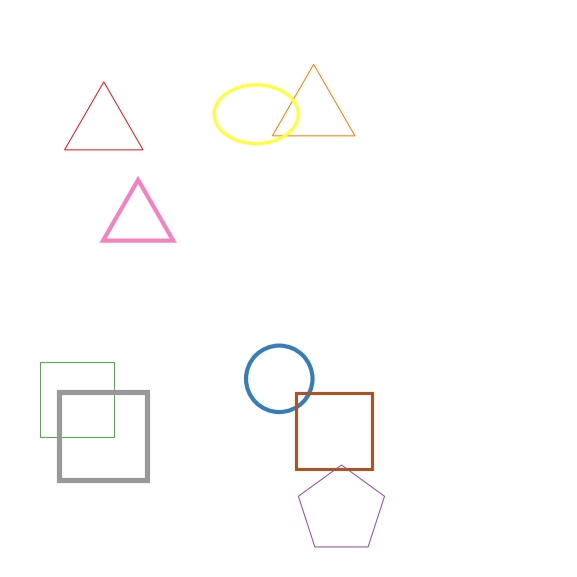[{"shape": "triangle", "thickness": 0.5, "radius": 0.39, "center": [0.18, 0.779]}, {"shape": "circle", "thickness": 2, "radius": 0.29, "center": [0.484, 0.343]}, {"shape": "square", "thickness": 0.5, "radius": 0.32, "center": [0.133, 0.307]}, {"shape": "pentagon", "thickness": 0.5, "radius": 0.39, "center": [0.591, 0.116]}, {"shape": "triangle", "thickness": 0.5, "radius": 0.41, "center": [0.543, 0.805]}, {"shape": "oval", "thickness": 1.5, "radius": 0.36, "center": [0.444, 0.801]}, {"shape": "square", "thickness": 1.5, "radius": 0.33, "center": [0.579, 0.253]}, {"shape": "triangle", "thickness": 2, "radius": 0.35, "center": [0.239, 0.618]}, {"shape": "square", "thickness": 2.5, "radius": 0.38, "center": [0.178, 0.245]}]